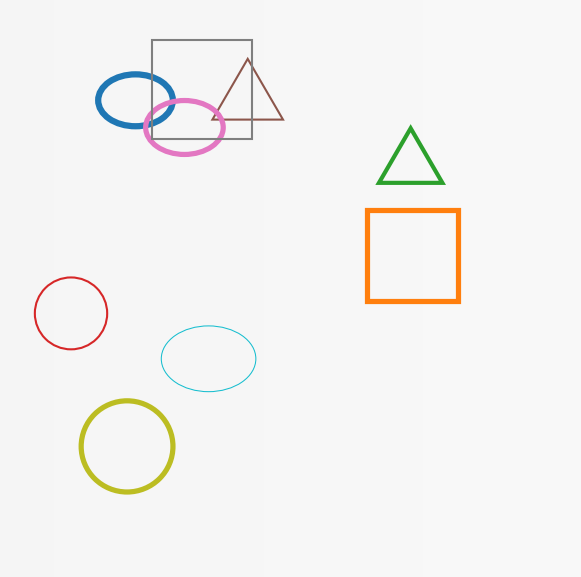[{"shape": "oval", "thickness": 3, "radius": 0.32, "center": [0.233, 0.825]}, {"shape": "square", "thickness": 2.5, "radius": 0.39, "center": [0.71, 0.557]}, {"shape": "triangle", "thickness": 2, "radius": 0.31, "center": [0.707, 0.714]}, {"shape": "circle", "thickness": 1, "radius": 0.31, "center": [0.122, 0.456]}, {"shape": "triangle", "thickness": 1, "radius": 0.35, "center": [0.426, 0.827]}, {"shape": "oval", "thickness": 2.5, "radius": 0.33, "center": [0.317, 0.778]}, {"shape": "square", "thickness": 1, "radius": 0.43, "center": [0.347, 0.844]}, {"shape": "circle", "thickness": 2.5, "radius": 0.39, "center": [0.219, 0.226]}, {"shape": "oval", "thickness": 0.5, "radius": 0.41, "center": [0.359, 0.378]}]